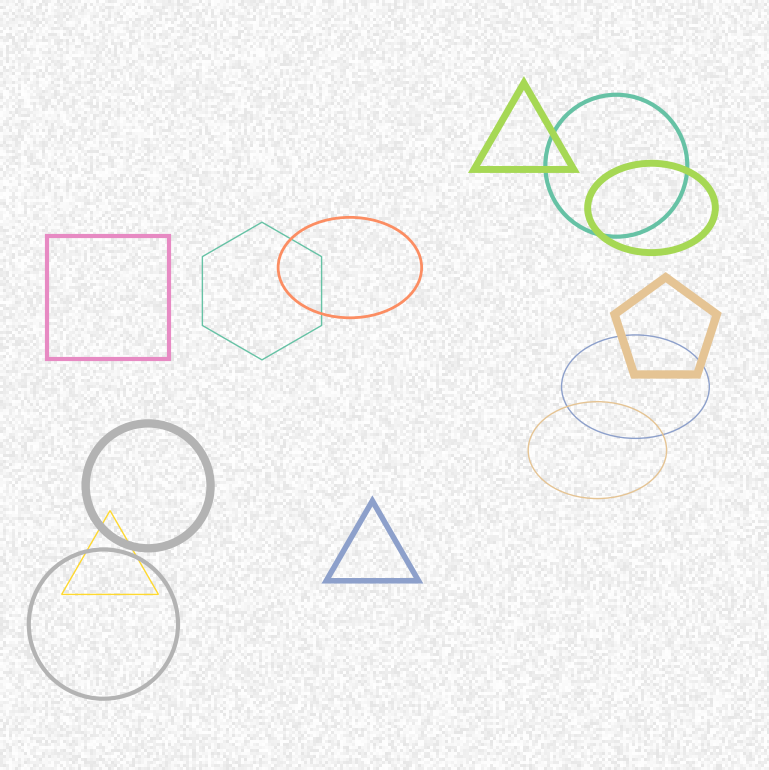[{"shape": "circle", "thickness": 1.5, "radius": 0.46, "center": [0.8, 0.785]}, {"shape": "hexagon", "thickness": 0.5, "radius": 0.45, "center": [0.34, 0.622]}, {"shape": "oval", "thickness": 1, "radius": 0.47, "center": [0.454, 0.652]}, {"shape": "oval", "thickness": 0.5, "radius": 0.48, "center": [0.825, 0.498]}, {"shape": "triangle", "thickness": 2, "radius": 0.35, "center": [0.484, 0.28]}, {"shape": "square", "thickness": 1.5, "radius": 0.4, "center": [0.14, 0.614]}, {"shape": "triangle", "thickness": 2.5, "radius": 0.37, "center": [0.68, 0.817]}, {"shape": "oval", "thickness": 2.5, "radius": 0.41, "center": [0.846, 0.73]}, {"shape": "triangle", "thickness": 0.5, "radius": 0.36, "center": [0.143, 0.264]}, {"shape": "oval", "thickness": 0.5, "radius": 0.45, "center": [0.776, 0.415]}, {"shape": "pentagon", "thickness": 3, "radius": 0.35, "center": [0.865, 0.57]}, {"shape": "circle", "thickness": 1.5, "radius": 0.48, "center": [0.134, 0.189]}, {"shape": "circle", "thickness": 3, "radius": 0.41, "center": [0.192, 0.369]}]